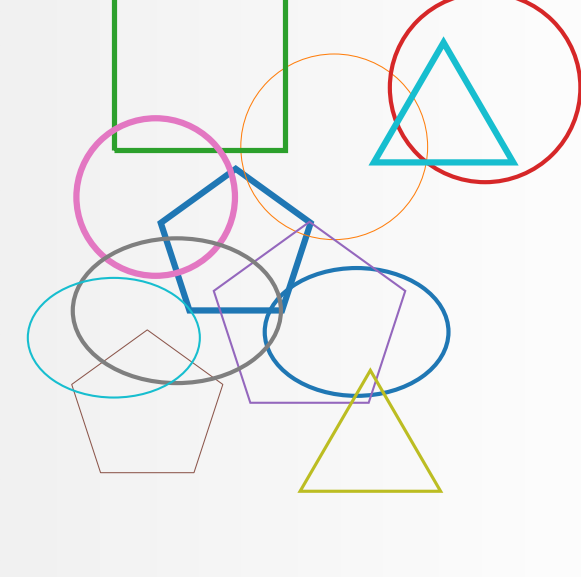[{"shape": "oval", "thickness": 2, "radius": 0.79, "center": [0.614, 0.424]}, {"shape": "pentagon", "thickness": 3, "radius": 0.68, "center": [0.406, 0.571]}, {"shape": "circle", "thickness": 0.5, "radius": 0.8, "center": [0.575, 0.745]}, {"shape": "square", "thickness": 2.5, "radius": 0.73, "center": [0.343, 0.886]}, {"shape": "circle", "thickness": 2, "radius": 0.82, "center": [0.835, 0.848]}, {"shape": "pentagon", "thickness": 1, "radius": 0.87, "center": [0.532, 0.442]}, {"shape": "pentagon", "thickness": 0.5, "radius": 0.68, "center": [0.253, 0.291]}, {"shape": "circle", "thickness": 3, "radius": 0.68, "center": [0.268, 0.658]}, {"shape": "oval", "thickness": 2, "radius": 0.9, "center": [0.304, 0.461]}, {"shape": "triangle", "thickness": 1.5, "radius": 0.7, "center": [0.637, 0.218]}, {"shape": "triangle", "thickness": 3, "radius": 0.69, "center": [0.763, 0.787]}, {"shape": "oval", "thickness": 1, "radius": 0.74, "center": [0.196, 0.414]}]